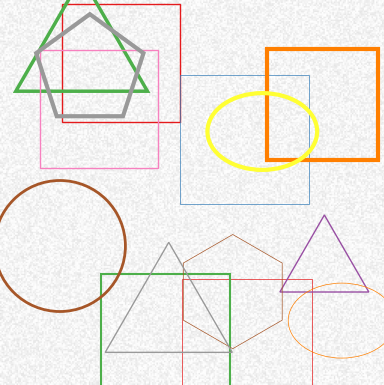[{"shape": "square", "thickness": 1, "radius": 0.77, "center": [0.313, 0.835]}, {"shape": "square", "thickness": 0.5, "radius": 0.85, "center": [0.641, 0.105]}, {"shape": "square", "thickness": 0.5, "radius": 0.84, "center": [0.634, 0.638]}, {"shape": "triangle", "thickness": 2.5, "radius": 0.99, "center": [0.212, 0.862]}, {"shape": "square", "thickness": 1.5, "radius": 0.84, "center": [0.43, 0.121]}, {"shape": "triangle", "thickness": 1, "radius": 0.67, "center": [0.843, 0.308]}, {"shape": "oval", "thickness": 0.5, "radius": 0.7, "center": [0.888, 0.167]}, {"shape": "square", "thickness": 3, "radius": 0.72, "center": [0.838, 0.729]}, {"shape": "oval", "thickness": 3, "radius": 0.71, "center": [0.681, 0.658]}, {"shape": "circle", "thickness": 2, "radius": 0.85, "center": [0.156, 0.361]}, {"shape": "hexagon", "thickness": 0.5, "radius": 0.74, "center": [0.605, 0.243]}, {"shape": "square", "thickness": 1, "radius": 0.77, "center": [0.257, 0.716]}, {"shape": "triangle", "thickness": 1, "radius": 0.95, "center": [0.438, 0.18]}, {"shape": "pentagon", "thickness": 3, "radius": 0.73, "center": [0.233, 0.817]}]